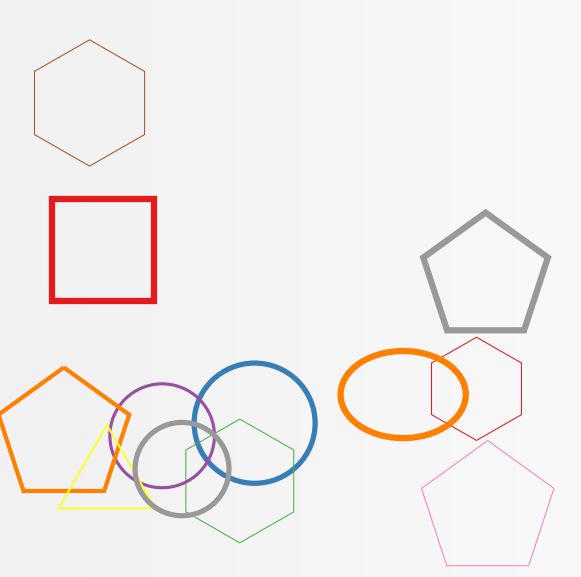[{"shape": "square", "thickness": 3, "radius": 0.44, "center": [0.177, 0.566]}, {"shape": "hexagon", "thickness": 0.5, "radius": 0.45, "center": [0.82, 0.326]}, {"shape": "circle", "thickness": 2.5, "radius": 0.52, "center": [0.438, 0.266]}, {"shape": "hexagon", "thickness": 0.5, "radius": 0.54, "center": [0.413, 0.166]}, {"shape": "circle", "thickness": 1.5, "radius": 0.45, "center": [0.279, 0.245]}, {"shape": "pentagon", "thickness": 2, "radius": 0.59, "center": [0.11, 0.245]}, {"shape": "oval", "thickness": 3, "radius": 0.54, "center": [0.694, 0.316]}, {"shape": "triangle", "thickness": 1, "radius": 0.48, "center": [0.184, 0.167]}, {"shape": "hexagon", "thickness": 0.5, "radius": 0.55, "center": [0.154, 0.821]}, {"shape": "pentagon", "thickness": 0.5, "radius": 0.6, "center": [0.839, 0.116]}, {"shape": "circle", "thickness": 2.5, "radius": 0.4, "center": [0.313, 0.187]}, {"shape": "pentagon", "thickness": 3, "radius": 0.56, "center": [0.835, 0.518]}]